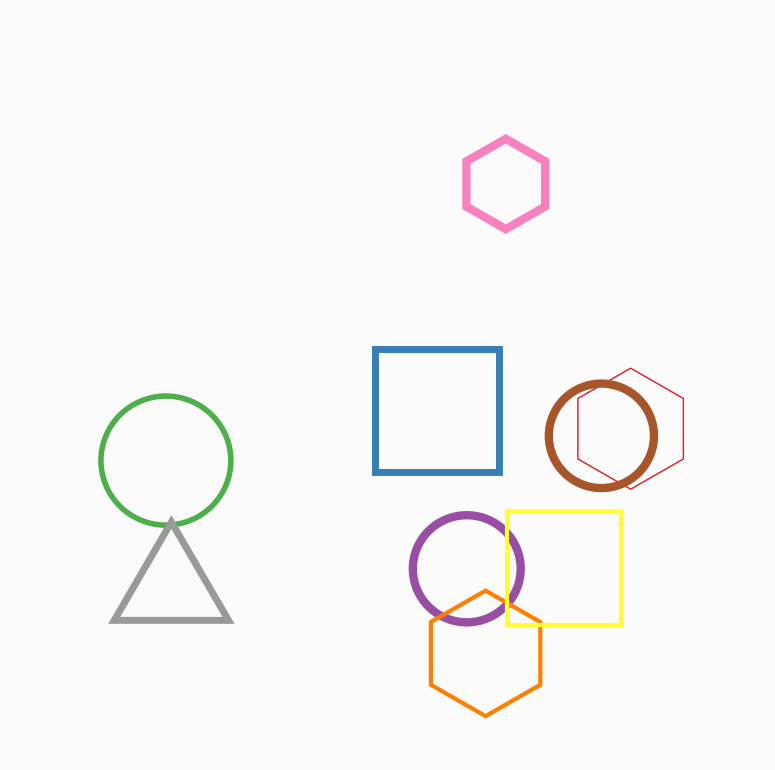[{"shape": "hexagon", "thickness": 0.5, "radius": 0.39, "center": [0.814, 0.443]}, {"shape": "square", "thickness": 2.5, "radius": 0.4, "center": [0.564, 0.467]}, {"shape": "circle", "thickness": 2, "radius": 0.42, "center": [0.214, 0.402]}, {"shape": "circle", "thickness": 3, "radius": 0.35, "center": [0.602, 0.261]}, {"shape": "hexagon", "thickness": 1.5, "radius": 0.41, "center": [0.627, 0.151]}, {"shape": "square", "thickness": 1.5, "radius": 0.37, "center": [0.728, 0.262]}, {"shape": "circle", "thickness": 3, "radius": 0.34, "center": [0.776, 0.434]}, {"shape": "hexagon", "thickness": 3, "radius": 0.29, "center": [0.653, 0.761]}, {"shape": "triangle", "thickness": 2.5, "radius": 0.43, "center": [0.221, 0.237]}]